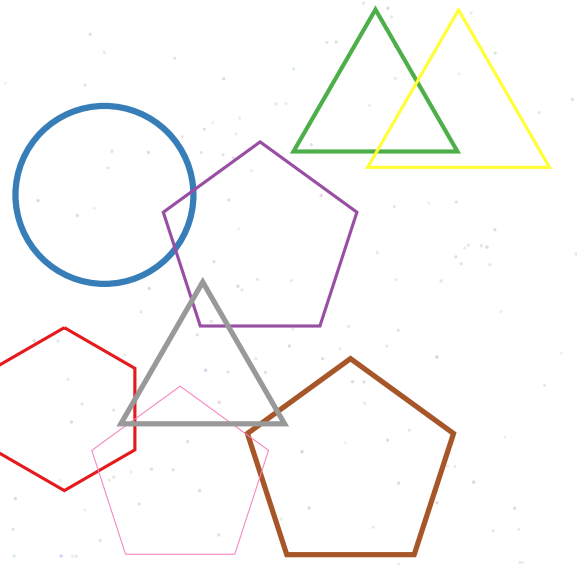[{"shape": "hexagon", "thickness": 1.5, "radius": 0.71, "center": [0.111, 0.291]}, {"shape": "circle", "thickness": 3, "radius": 0.77, "center": [0.181, 0.662]}, {"shape": "triangle", "thickness": 2, "radius": 0.82, "center": [0.65, 0.819]}, {"shape": "pentagon", "thickness": 1.5, "radius": 0.88, "center": [0.45, 0.577]}, {"shape": "triangle", "thickness": 1.5, "radius": 0.91, "center": [0.794, 0.8]}, {"shape": "pentagon", "thickness": 2.5, "radius": 0.94, "center": [0.607, 0.19]}, {"shape": "pentagon", "thickness": 0.5, "radius": 0.8, "center": [0.312, 0.17]}, {"shape": "triangle", "thickness": 2.5, "radius": 0.82, "center": [0.351, 0.347]}]